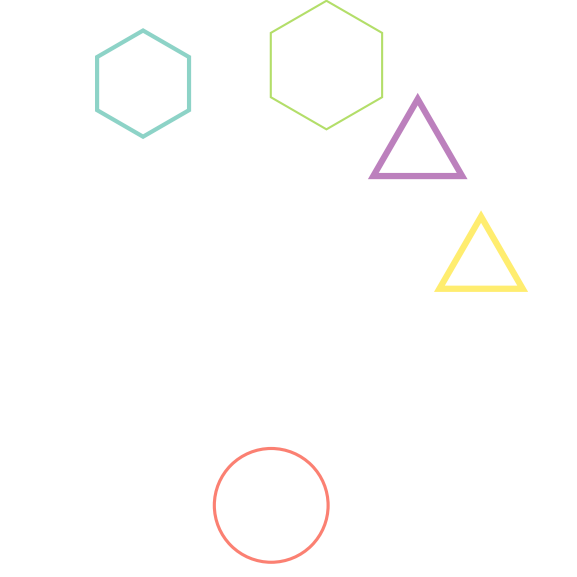[{"shape": "hexagon", "thickness": 2, "radius": 0.46, "center": [0.248, 0.854]}, {"shape": "circle", "thickness": 1.5, "radius": 0.49, "center": [0.47, 0.124]}, {"shape": "hexagon", "thickness": 1, "radius": 0.56, "center": [0.565, 0.887]}, {"shape": "triangle", "thickness": 3, "radius": 0.44, "center": [0.723, 0.739]}, {"shape": "triangle", "thickness": 3, "radius": 0.42, "center": [0.833, 0.541]}]